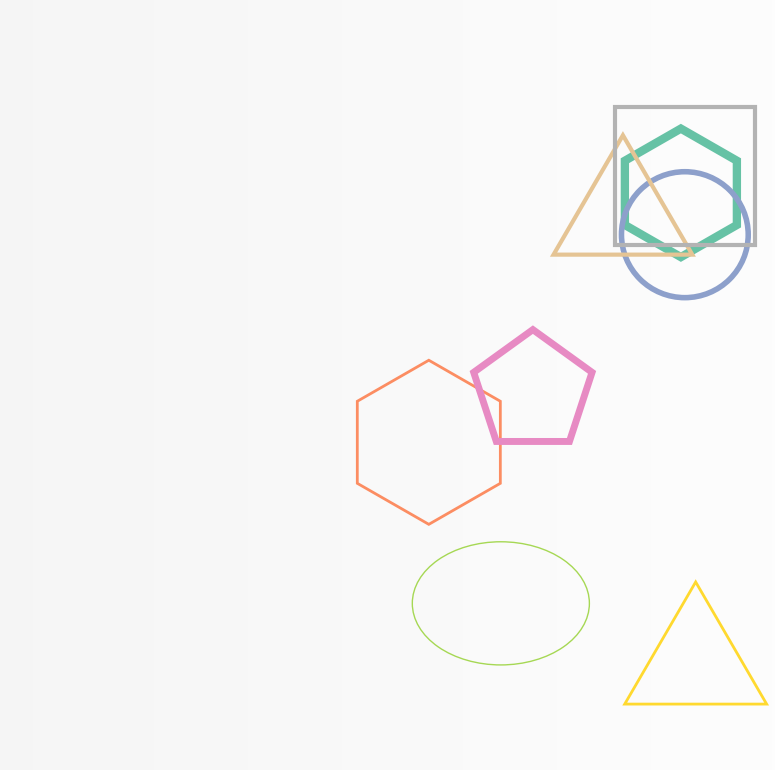[{"shape": "hexagon", "thickness": 3, "radius": 0.42, "center": [0.879, 0.75]}, {"shape": "hexagon", "thickness": 1, "radius": 0.53, "center": [0.553, 0.426]}, {"shape": "circle", "thickness": 2, "radius": 0.41, "center": [0.884, 0.695]}, {"shape": "pentagon", "thickness": 2.5, "radius": 0.4, "center": [0.688, 0.492]}, {"shape": "oval", "thickness": 0.5, "radius": 0.57, "center": [0.646, 0.216]}, {"shape": "triangle", "thickness": 1, "radius": 0.53, "center": [0.898, 0.138]}, {"shape": "triangle", "thickness": 1.5, "radius": 0.52, "center": [0.804, 0.721]}, {"shape": "square", "thickness": 1.5, "radius": 0.45, "center": [0.884, 0.772]}]